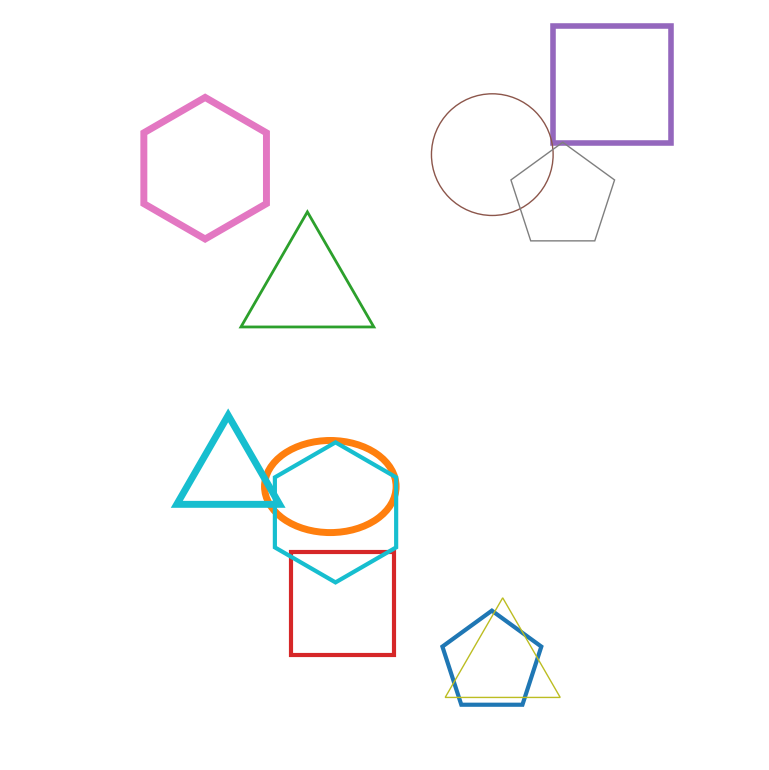[{"shape": "pentagon", "thickness": 1.5, "radius": 0.34, "center": [0.639, 0.139]}, {"shape": "oval", "thickness": 2.5, "radius": 0.43, "center": [0.429, 0.368]}, {"shape": "triangle", "thickness": 1, "radius": 0.5, "center": [0.399, 0.625]}, {"shape": "square", "thickness": 1.5, "radius": 0.33, "center": [0.444, 0.217]}, {"shape": "square", "thickness": 2, "radius": 0.38, "center": [0.795, 0.89]}, {"shape": "circle", "thickness": 0.5, "radius": 0.4, "center": [0.639, 0.799]}, {"shape": "hexagon", "thickness": 2.5, "radius": 0.46, "center": [0.266, 0.782]}, {"shape": "pentagon", "thickness": 0.5, "radius": 0.35, "center": [0.731, 0.744]}, {"shape": "triangle", "thickness": 0.5, "radius": 0.43, "center": [0.653, 0.137]}, {"shape": "triangle", "thickness": 2.5, "radius": 0.39, "center": [0.296, 0.384]}, {"shape": "hexagon", "thickness": 1.5, "radius": 0.45, "center": [0.436, 0.335]}]